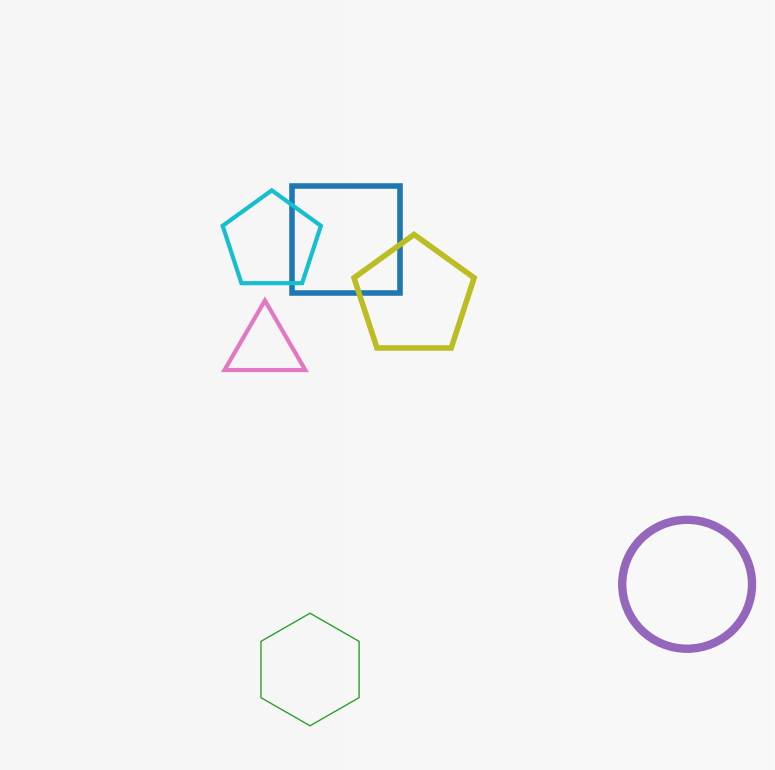[{"shape": "square", "thickness": 2, "radius": 0.35, "center": [0.446, 0.689]}, {"shape": "hexagon", "thickness": 0.5, "radius": 0.37, "center": [0.4, 0.131]}, {"shape": "circle", "thickness": 3, "radius": 0.42, "center": [0.887, 0.241]}, {"shape": "triangle", "thickness": 1.5, "radius": 0.3, "center": [0.342, 0.55]}, {"shape": "pentagon", "thickness": 2, "radius": 0.41, "center": [0.534, 0.614]}, {"shape": "pentagon", "thickness": 1.5, "radius": 0.33, "center": [0.351, 0.686]}]